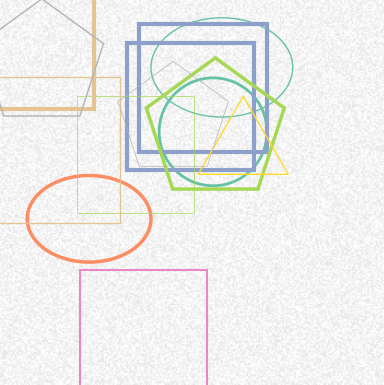[{"shape": "oval", "thickness": 1, "radius": 0.92, "center": [0.576, 0.825]}, {"shape": "circle", "thickness": 2, "radius": 0.7, "center": [0.554, 0.658]}, {"shape": "oval", "thickness": 2.5, "radius": 0.8, "center": [0.231, 0.432]}, {"shape": "square", "thickness": 3, "radius": 0.83, "center": [0.527, 0.771]}, {"shape": "square", "thickness": 3, "radius": 0.82, "center": [0.494, 0.722]}, {"shape": "square", "thickness": 1.5, "radius": 0.83, "center": [0.373, 0.134]}, {"shape": "square", "thickness": 0.5, "radius": 0.76, "center": [0.351, 0.599]}, {"shape": "pentagon", "thickness": 2.5, "radius": 0.94, "center": [0.559, 0.661]}, {"shape": "triangle", "thickness": 1, "radius": 0.68, "center": [0.632, 0.615]}, {"shape": "square", "thickness": 1, "radius": 0.95, "center": [0.12, 0.61]}, {"shape": "square", "thickness": 3, "radius": 0.72, "center": [0.101, 0.862]}, {"shape": "pentagon", "thickness": 0.5, "radius": 0.75, "center": [0.45, 0.69]}, {"shape": "pentagon", "thickness": 1, "radius": 0.84, "center": [0.109, 0.835]}]